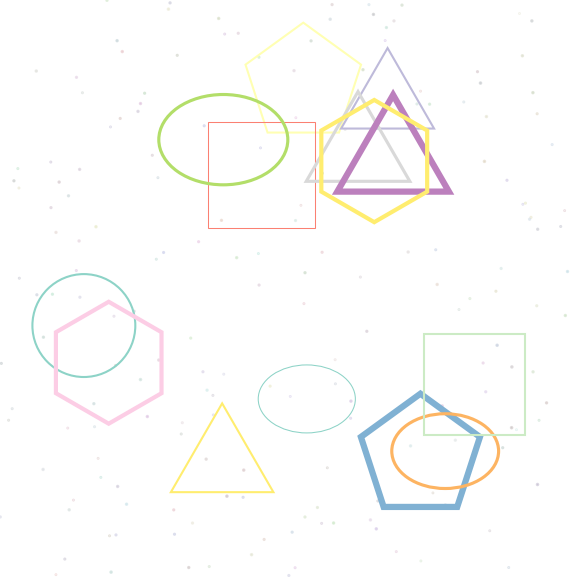[{"shape": "circle", "thickness": 1, "radius": 0.45, "center": [0.145, 0.435]}, {"shape": "oval", "thickness": 0.5, "radius": 0.42, "center": [0.531, 0.308]}, {"shape": "pentagon", "thickness": 1, "radius": 0.53, "center": [0.525, 0.855]}, {"shape": "triangle", "thickness": 1, "radius": 0.46, "center": [0.671, 0.823]}, {"shape": "square", "thickness": 0.5, "radius": 0.46, "center": [0.452, 0.696]}, {"shape": "pentagon", "thickness": 3, "radius": 0.54, "center": [0.728, 0.209]}, {"shape": "oval", "thickness": 1.5, "radius": 0.46, "center": [0.771, 0.218]}, {"shape": "oval", "thickness": 1.5, "radius": 0.56, "center": [0.387, 0.757]}, {"shape": "hexagon", "thickness": 2, "radius": 0.53, "center": [0.188, 0.371]}, {"shape": "triangle", "thickness": 1.5, "radius": 0.52, "center": [0.62, 0.737]}, {"shape": "triangle", "thickness": 3, "radius": 0.56, "center": [0.681, 0.723]}, {"shape": "square", "thickness": 1, "radius": 0.44, "center": [0.821, 0.333]}, {"shape": "hexagon", "thickness": 2, "radius": 0.53, "center": [0.648, 0.72]}, {"shape": "triangle", "thickness": 1, "radius": 0.51, "center": [0.385, 0.198]}]